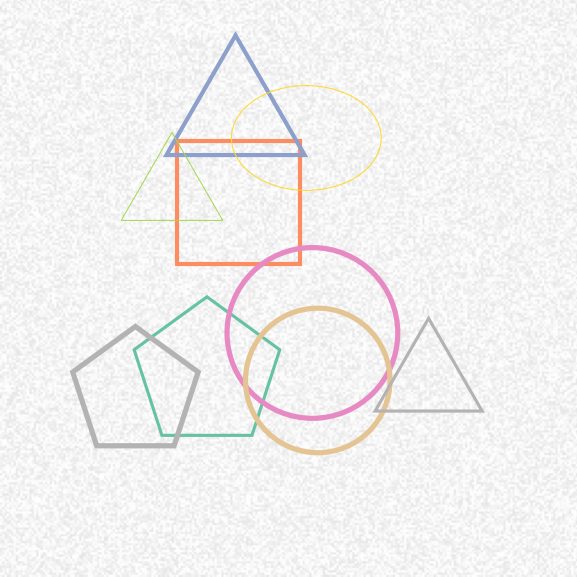[{"shape": "pentagon", "thickness": 1.5, "radius": 0.66, "center": [0.358, 0.353]}, {"shape": "square", "thickness": 2, "radius": 0.54, "center": [0.413, 0.648]}, {"shape": "triangle", "thickness": 2, "radius": 0.69, "center": [0.408, 0.8]}, {"shape": "circle", "thickness": 2.5, "radius": 0.74, "center": [0.541, 0.423]}, {"shape": "triangle", "thickness": 0.5, "radius": 0.51, "center": [0.298, 0.668]}, {"shape": "oval", "thickness": 0.5, "radius": 0.65, "center": [0.53, 0.76]}, {"shape": "circle", "thickness": 2.5, "radius": 0.63, "center": [0.55, 0.34]}, {"shape": "triangle", "thickness": 1.5, "radius": 0.54, "center": [0.742, 0.341]}, {"shape": "pentagon", "thickness": 2.5, "radius": 0.57, "center": [0.234, 0.32]}]